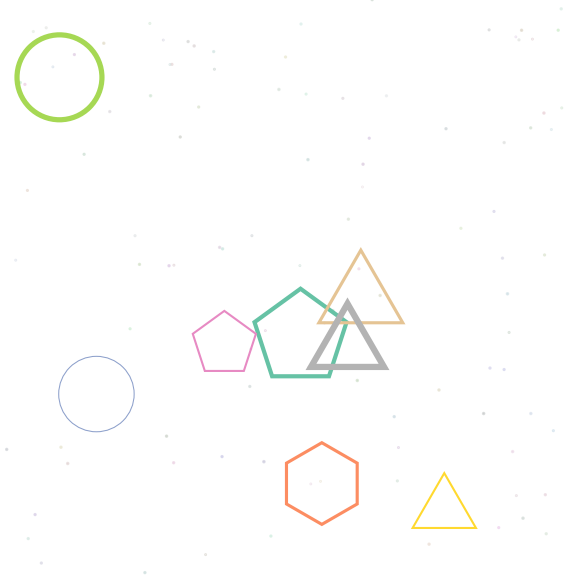[{"shape": "pentagon", "thickness": 2, "radius": 0.42, "center": [0.52, 0.415]}, {"shape": "hexagon", "thickness": 1.5, "radius": 0.35, "center": [0.557, 0.162]}, {"shape": "circle", "thickness": 0.5, "radius": 0.33, "center": [0.167, 0.317]}, {"shape": "pentagon", "thickness": 1, "radius": 0.29, "center": [0.388, 0.403]}, {"shape": "circle", "thickness": 2.5, "radius": 0.37, "center": [0.103, 0.865]}, {"shape": "triangle", "thickness": 1, "radius": 0.32, "center": [0.769, 0.117]}, {"shape": "triangle", "thickness": 1.5, "radius": 0.42, "center": [0.625, 0.482]}, {"shape": "triangle", "thickness": 3, "radius": 0.37, "center": [0.602, 0.4]}]